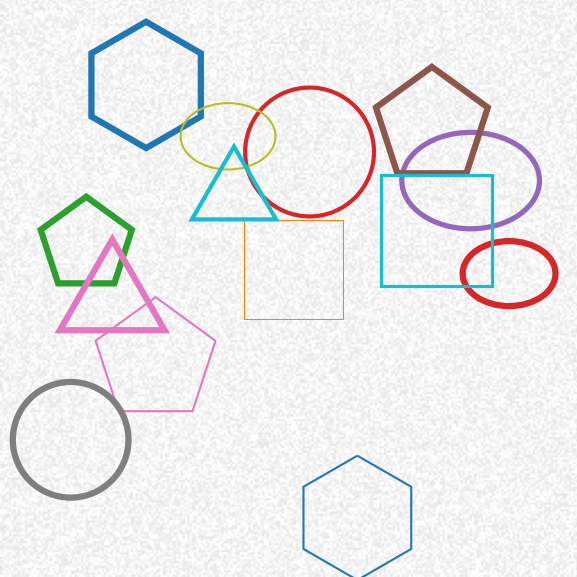[{"shape": "hexagon", "thickness": 1, "radius": 0.54, "center": [0.619, 0.102]}, {"shape": "hexagon", "thickness": 3, "radius": 0.55, "center": [0.253, 0.852]}, {"shape": "square", "thickness": 0.5, "radius": 0.43, "center": [0.509, 0.533]}, {"shape": "pentagon", "thickness": 3, "radius": 0.41, "center": [0.149, 0.576]}, {"shape": "oval", "thickness": 3, "radius": 0.4, "center": [0.882, 0.525]}, {"shape": "circle", "thickness": 2, "radius": 0.56, "center": [0.536, 0.736]}, {"shape": "oval", "thickness": 2.5, "radius": 0.6, "center": [0.815, 0.686]}, {"shape": "pentagon", "thickness": 3, "radius": 0.51, "center": [0.748, 0.782]}, {"shape": "pentagon", "thickness": 1, "radius": 0.55, "center": [0.269, 0.375]}, {"shape": "triangle", "thickness": 3, "radius": 0.52, "center": [0.194, 0.48]}, {"shape": "circle", "thickness": 3, "radius": 0.5, "center": [0.122, 0.238]}, {"shape": "oval", "thickness": 1, "radius": 0.41, "center": [0.395, 0.763]}, {"shape": "square", "thickness": 1.5, "radius": 0.48, "center": [0.756, 0.599]}, {"shape": "triangle", "thickness": 2, "radius": 0.42, "center": [0.405, 0.661]}]